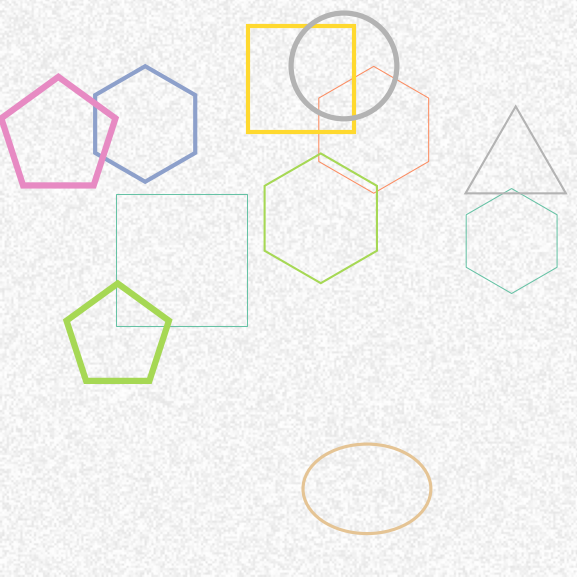[{"shape": "square", "thickness": 0.5, "radius": 0.57, "center": [0.314, 0.549]}, {"shape": "hexagon", "thickness": 0.5, "radius": 0.45, "center": [0.886, 0.582]}, {"shape": "hexagon", "thickness": 0.5, "radius": 0.55, "center": [0.647, 0.774]}, {"shape": "hexagon", "thickness": 2, "radius": 0.5, "center": [0.251, 0.784]}, {"shape": "pentagon", "thickness": 3, "radius": 0.52, "center": [0.101, 0.762]}, {"shape": "hexagon", "thickness": 1, "radius": 0.56, "center": [0.555, 0.621]}, {"shape": "pentagon", "thickness": 3, "radius": 0.47, "center": [0.204, 0.415]}, {"shape": "square", "thickness": 2, "radius": 0.46, "center": [0.521, 0.863]}, {"shape": "oval", "thickness": 1.5, "radius": 0.55, "center": [0.635, 0.153]}, {"shape": "circle", "thickness": 2.5, "radius": 0.46, "center": [0.596, 0.885]}, {"shape": "triangle", "thickness": 1, "radius": 0.5, "center": [0.893, 0.715]}]